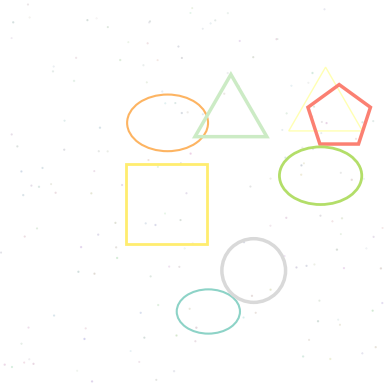[{"shape": "oval", "thickness": 1.5, "radius": 0.41, "center": [0.541, 0.191]}, {"shape": "triangle", "thickness": 1, "radius": 0.55, "center": [0.846, 0.715]}, {"shape": "pentagon", "thickness": 2.5, "radius": 0.43, "center": [0.881, 0.695]}, {"shape": "oval", "thickness": 1.5, "radius": 0.53, "center": [0.435, 0.681]}, {"shape": "oval", "thickness": 2, "radius": 0.53, "center": [0.833, 0.544]}, {"shape": "circle", "thickness": 2.5, "radius": 0.41, "center": [0.659, 0.297]}, {"shape": "triangle", "thickness": 2.5, "radius": 0.54, "center": [0.6, 0.699]}, {"shape": "square", "thickness": 2, "radius": 0.52, "center": [0.432, 0.47]}]